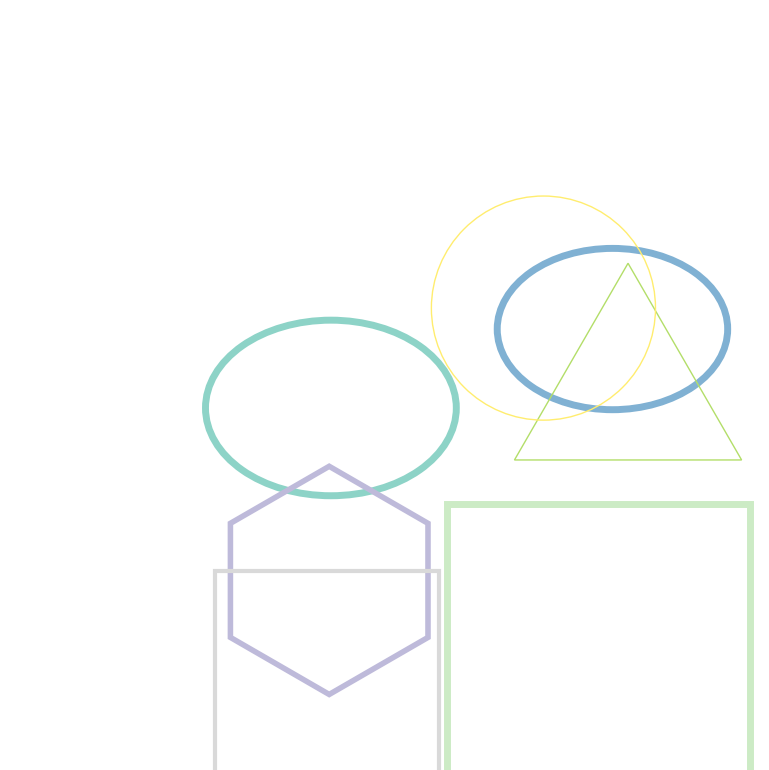[{"shape": "oval", "thickness": 2.5, "radius": 0.81, "center": [0.43, 0.47]}, {"shape": "hexagon", "thickness": 2, "radius": 0.74, "center": [0.428, 0.246]}, {"shape": "oval", "thickness": 2.5, "radius": 0.75, "center": [0.795, 0.573]}, {"shape": "triangle", "thickness": 0.5, "radius": 0.85, "center": [0.816, 0.488]}, {"shape": "square", "thickness": 1.5, "radius": 0.73, "center": [0.425, 0.113]}, {"shape": "square", "thickness": 2.5, "radius": 0.98, "center": [0.777, 0.149]}, {"shape": "circle", "thickness": 0.5, "radius": 0.73, "center": [0.706, 0.6]}]